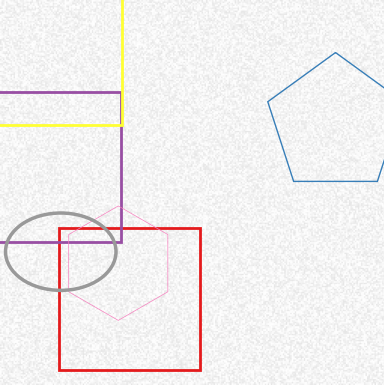[{"shape": "square", "thickness": 2, "radius": 0.92, "center": [0.336, 0.223]}, {"shape": "pentagon", "thickness": 1, "radius": 0.93, "center": [0.871, 0.679]}, {"shape": "square", "thickness": 2, "radius": 0.97, "center": [0.119, 0.567]}, {"shape": "square", "thickness": 2, "radius": 1.0, "center": [0.116, 0.876]}, {"shape": "hexagon", "thickness": 0.5, "radius": 0.74, "center": [0.307, 0.316]}, {"shape": "oval", "thickness": 2.5, "radius": 0.72, "center": [0.158, 0.346]}]